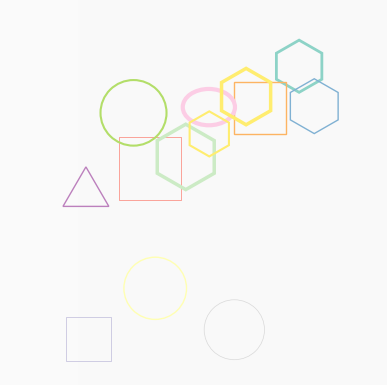[{"shape": "hexagon", "thickness": 2, "radius": 0.34, "center": [0.772, 0.828]}, {"shape": "circle", "thickness": 1, "radius": 0.4, "center": [0.401, 0.251]}, {"shape": "square", "thickness": 0.5, "radius": 0.29, "center": [0.229, 0.12]}, {"shape": "square", "thickness": 0.5, "radius": 0.41, "center": [0.387, 0.562]}, {"shape": "hexagon", "thickness": 1, "radius": 0.36, "center": [0.811, 0.724]}, {"shape": "square", "thickness": 1, "radius": 0.34, "center": [0.67, 0.719]}, {"shape": "circle", "thickness": 1.5, "radius": 0.43, "center": [0.345, 0.707]}, {"shape": "oval", "thickness": 3, "radius": 0.34, "center": [0.539, 0.722]}, {"shape": "circle", "thickness": 0.5, "radius": 0.39, "center": [0.605, 0.144]}, {"shape": "triangle", "thickness": 1, "radius": 0.34, "center": [0.222, 0.498]}, {"shape": "hexagon", "thickness": 2.5, "radius": 0.42, "center": [0.479, 0.592]}, {"shape": "hexagon", "thickness": 1.5, "radius": 0.29, "center": [0.54, 0.652]}, {"shape": "hexagon", "thickness": 2.5, "radius": 0.37, "center": [0.635, 0.749]}]